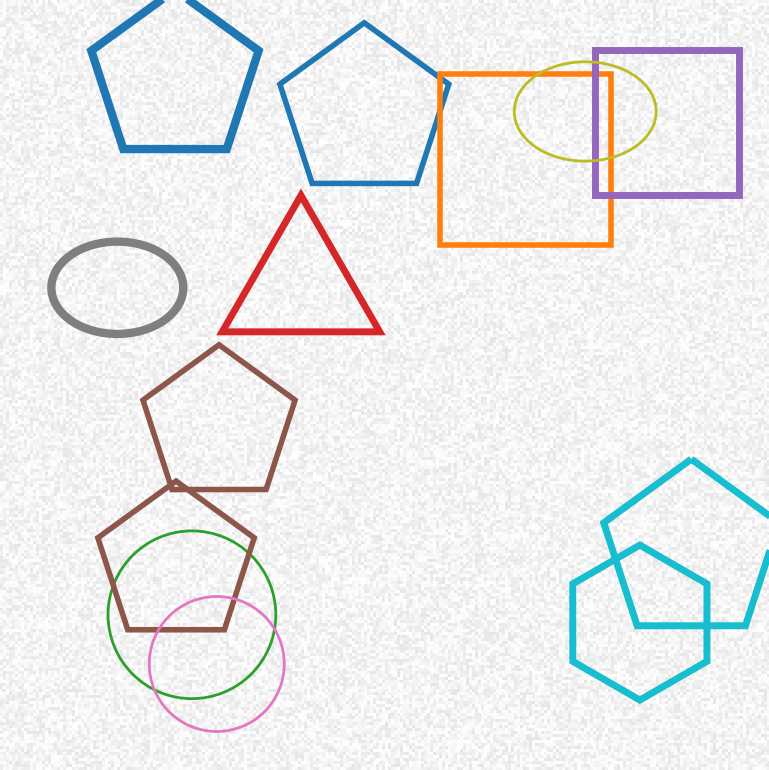[{"shape": "pentagon", "thickness": 2, "radius": 0.58, "center": [0.473, 0.855]}, {"shape": "pentagon", "thickness": 3, "radius": 0.57, "center": [0.227, 0.899]}, {"shape": "square", "thickness": 2, "radius": 0.55, "center": [0.682, 0.793]}, {"shape": "circle", "thickness": 1, "radius": 0.54, "center": [0.249, 0.202]}, {"shape": "triangle", "thickness": 2.5, "radius": 0.59, "center": [0.391, 0.628]}, {"shape": "square", "thickness": 2.5, "radius": 0.47, "center": [0.866, 0.841]}, {"shape": "pentagon", "thickness": 2, "radius": 0.52, "center": [0.284, 0.448]}, {"shape": "pentagon", "thickness": 2, "radius": 0.53, "center": [0.229, 0.269]}, {"shape": "circle", "thickness": 1, "radius": 0.44, "center": [0.282, 0.138]}, {"shape": "oval", "thickness": 3, "radius": 0.43, "center": [0.152, 0.626]}, {"shape": "oval", "thickness": 1, "radius": 0.46, "center": [0.76, 0.855]}, {"shape": "pentagon", "thickness": 2.5, "radius": 0.6, "center": [0.898, 0.284]}, {"shape": "hexagon", "thickness": 2.5, "radius": 0.5, "center": [0.831, 0.191]}]